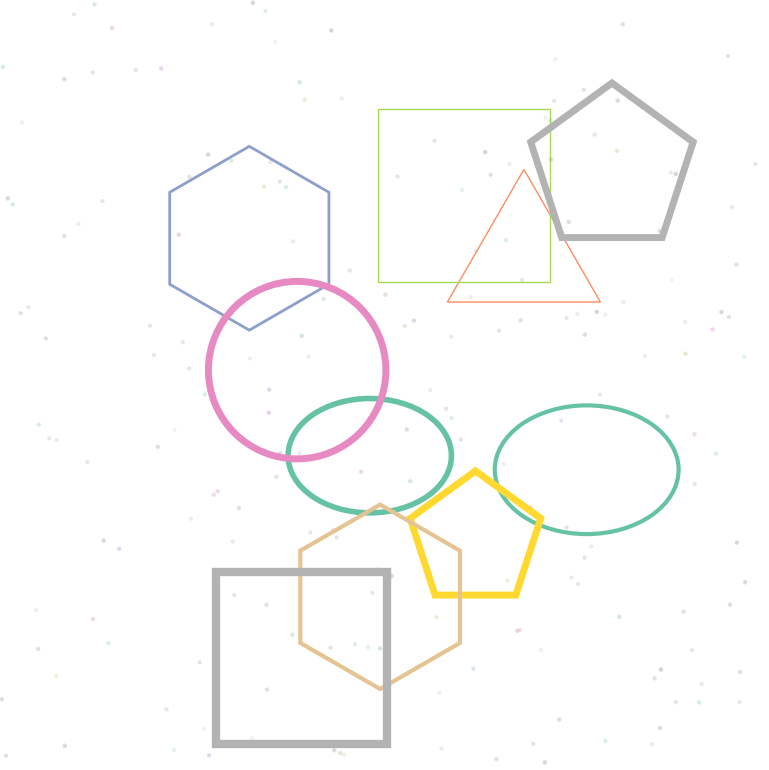[{"shape": "oval", "thickness": 1.5, "radius": 0.6, "center": [0.762, 0.39]}, {"shape": "oval", "thickness": 2, "radius": 0.53, "center": [0.48, 0.408]}, {"shape": "triangle", "thickness": 0.5, "radius": 0.57, "center": [0.68, 0.665]}, {"shape": "hexagon", "thickness": 1, "radius": 0.6, "center": [0.324, 0.691]}, {"shape": "circle", "thickness": 2.5, "radius": 0.58, "center": [0.386, 0.519]}, {"shape": "square", "thickness": 0.5, "radius": 0.56, "center": [0.603, 0.746]}, {"shape": "pentagon", "thickness": 2.5, "radius": 0.45, "center": [0.617, 0.299]}, {"shape": "hexagon", "thickness": 1.5, "radius": 0.6, "center": [0.494, 0.225]}, {"shape": "square", "thickness": 3, "radius": 0.56, "center": [0.392, 0.146]}, {"shape": "pentagon", "thickness": 2.5, "radius": 0.55, "center": [0.795, 0.781]}]